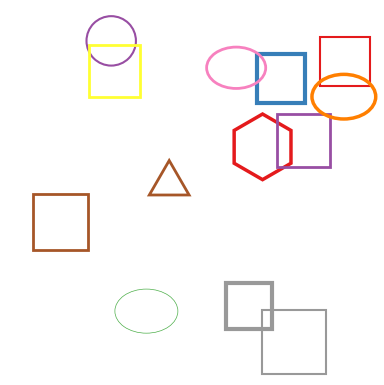[{"shape": "square", "thickness": 1.5, "radius": 0.32, "center": [0.896, 0.84]}, {"shape": "hexagon", "thickness": 2.5, "radius": 0.43, "center": [0.682, 0.619]}, {"shape": "square", "thickness": 3, "radius": 0.31, "center": [0.73, 0.796]}, {"shape": "oval", "thickness": 0.5, "radius": 0.41, "center": [0.38, 0.192]}, {"shape": "square", "thickness": 2, "radius": 0.34, "center": [0.79, 0.634]}, {"shape": "circle", "thickness": 1.5, "radius": 0.32, "center": [0.289, 0.894]}, {"shape": "oval", "thickness": 2.5, "radius": 0.41, "center": [0.893, 0.749]}, {"shape": "square", "thickness": 2, "radius": 0.34, "center": [0.298, 0.815]}, {"shape": "square", "thickness": 2, "radius": 0.36, "center": [0.158, 0.423]}, {"shape": "triangle", "thickness": 2, "radius": 0.3, "center": [0.439, 0.523]}, {"shape": "oval", "thickness": 2, "radius": 0.38, "center": [0.613, 0.824]}, {"shape": "square", "thickness": 1.5, "radius": 0.42, "center": [0.764, 0.113]}, {"shape": "square", "thickness": 3, "radius": 0.3, "center": [0.647, 0.205]}]